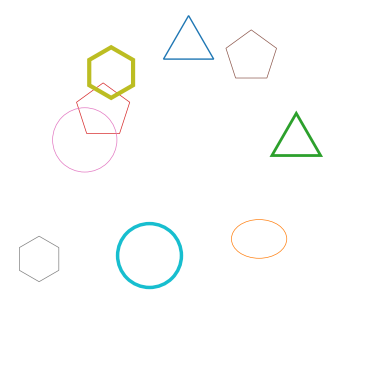[{"shape": "triangle", "thickness": 1, "radius": 0.38, "center": [0.49, 0.884]}, {"shape": "oval", "thickness": 0.5, "radius": 0.36, "center": [0.673, 0.379]}, {"shape": "triangle", "thickness": 2, "radius": 0.37, "center": [0.77, 0.633]}, {"shape": "pentagon", "thickness": 0.5, "radius": 0.36, "center": [0.268, 0.712]}, {"shape": "pentagon", "thickness": 0.5, "radius": 0.35, "center": [0.653, 0.853]}, {"shape": "circle", "thickness": 0.5, "radius": 0.42, "center": [0.22, 0.637]}, {"shape": "hexagon", "thickness": 0.5, "radius": 0.3, "center": [0.102, 0.327]}, {"shape": "hexagon", "thickness": 3, "radius": 0.33, "center": [0.289, 0.812]}, {"shape": "circle", "thickness": 2.5, "radius": 0.41, "center": [0.388, 0.336]}]